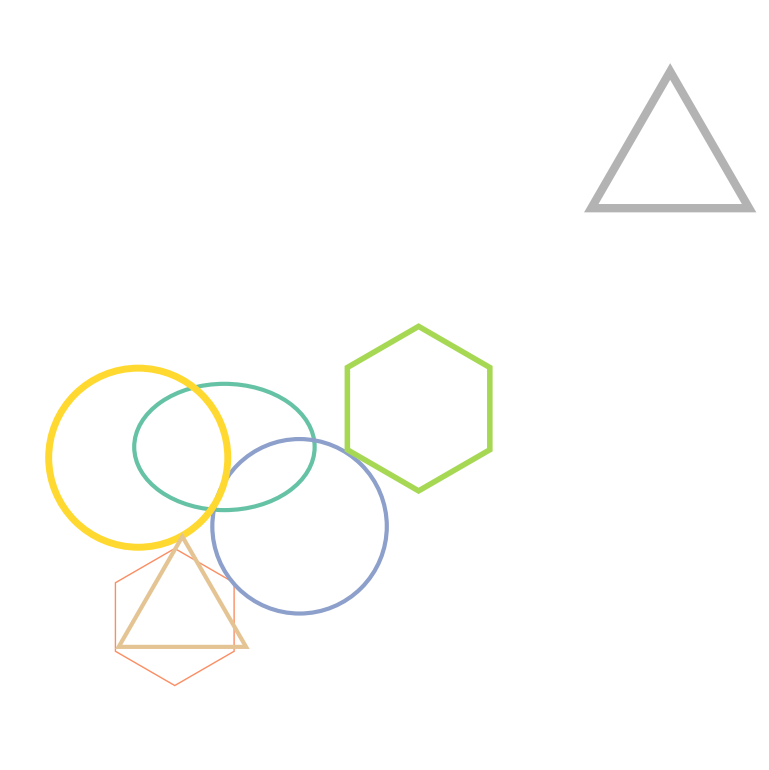[{"shape": "oval", "thickness": 1.5, "radius": 0.59, "center": [0.291, 0.42]}, {"shape": "hexagon", "thickness": 0.5, "radius": 0.44, "center": [0.227, 0.199]}, {"shape": "circle", "thickness": 1.5, "radius": 0.57, "center": [0.389, 0.317]}, {"shape": "hexagon", "thickness": 2, "radius": 0.53, "center": [0.544, 0.469]}, {"shape": "circle", "thickness": 2.5, "radius": 0.58, "center": [0.18, 0.406]}, {"shape": "triangle", "thickness": 1.5, "radius": 0.48, "center": [0.237, 0.208]}, {"shape": "triangle", "thickness": 3, "radius": 0.59, "center": [0.87, 0.789]}]